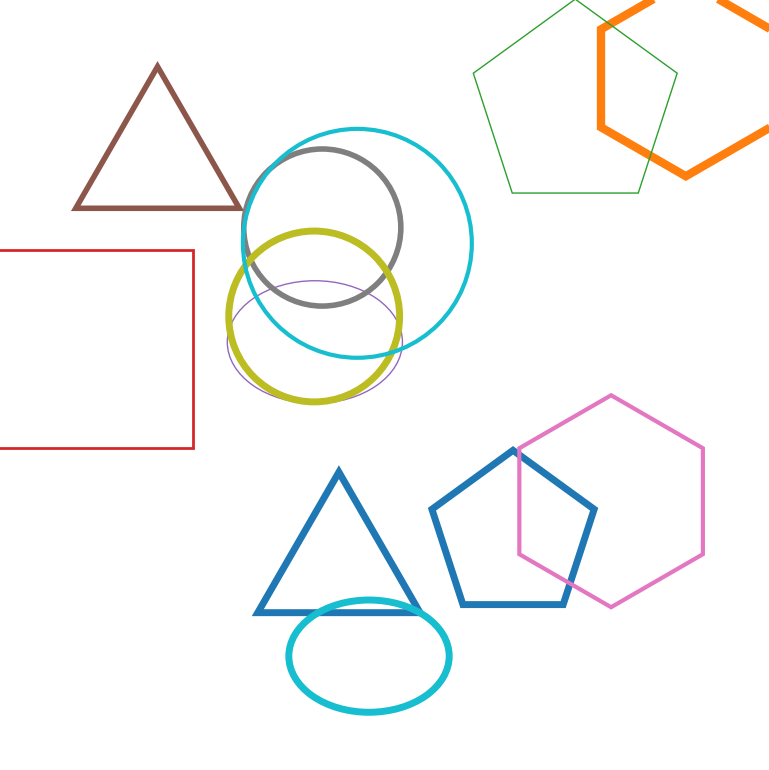[{"shape": "pentagon", "thickness": 2.5, "radius": 0.55, "center": [0.666, 0.304]}, {"shape": "triangle", "thickness": 2.5, "radius": 0.61, "center": [0.44, 0.265]}, {"shape": "hexagon", "thickness": 3, "radius": 0.64, "center": [0.891, 0.898]}, {"shape": "pentagon", "thickness": 0.5, "radius": 0.7, "center": [0.747, 0.862]}, {"shape": "square", "thickness": 1, "radius": 0.64, "center": [0.122, 0.547]}, {"shape": "oval", "thickness": 0.5, "radius": 0.57, "center": [0.409, 0.556]}, {"shape": "triangle", "thickness": 2, "radius": 0.61, "center": [0.205, 0.791]}, {"shape": "hexagon", "thickness": 1.5, "radius": 0.69, "center": [0.794, 0.349]}, {"shape": "circle", "thickness": 2, "radius": 0.51, "center": [0.419, 0.705]}, {"shape": "circle", "thickness": 2.5, "radius": 0.55, "center": [0.408, 0.589]}, {"shape": "circle", "thickness": 1.5, "radius": 0.74, "center": [0.464, 0.684]}, {"shape": "oval", "thickness": 2.5, "radius": 0.52, "center": [0.479, 0.148]}]